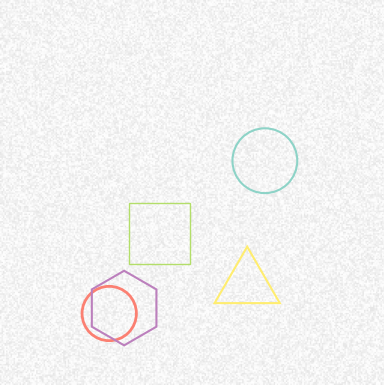[{"shape": "circle", "thickness": 1.5, "radius": 0.42, "center": [0.688, 0.583]}, {"shape": "circle", "thickness": 2, "radius": 0.35, "center": [0.284, 0.186]}, {"shape": "square", "thickness": 1, "radius": 0.4, "center": [0.415, 0.392]}, {"shape": "hexagon", "thickness": 1.5, "radius": 0.48, "center": [0.322, 0.2]}, {"shape": "triangle", "thickness": 1.5, "radius": 0.49, "center": [0.642, 0.262]}]